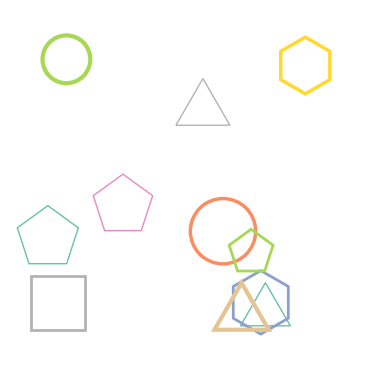[{"shape": "triangle", "thickness": 1, "radius": 0.37, "center": [0.689, 0.191]}, {"shape": "pentagon", "thickness": 1, "radius": 0.42, "center": [0.124, 0.382]}, {"shape": "circle", "thickness": 2.5, "radius": 0.42, "center": [0.579, 0.399]}, {"shape": "hexagon", "thickness": 2, "radius": 0.41, "center": [0.677, 0.215]}, {"shape": "pentagon", "thickness": 1, "radius": 0.41, "center": [0.319, 0.467]}, {"shape": "pentagon", "thickness": 2, "radius": 0.3, "center": [0.652, 0.345]}, {"shape": "circle", "thickness": 3, "radius": 0.31, "center": [0.172, 0.846]}, {"shape": "hexagon", "thickness": 2.5, "radius": 0.37, "center": [0.793, 0.83]}, {"shape": "triangle", "thickness": 3, "radius": 0.41, "center": [0.627, 0.184]}, {"shape": "square", "thickness": 2, "radius": 0.35, "center": [0.15, 0.212]}, {"shape": "triangle", "thickness": 1, "radius": 0.4, "center": [0.527, 0.715]}]